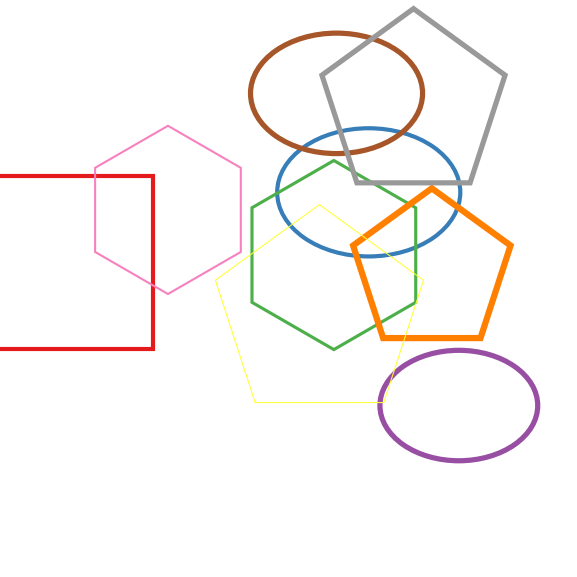[{"shape": "square", "thickness": 2, "radius": 0.75, "center": [0.115, 0.544]}, {"shape": "oval", "thickness": 2, "radius": 0.79, "center": [0.639, 0.666]}, {"shape": "hexagon", "thickness": 1.5, "radius": 0.82, "center": [0.578, 0.557]}, {"shape": "oval", "thickness": 2.5, "radius": 0.68, "center": [0.795, 0.297]}, {"shape": "pentagon", "thickness": 3, "radius": 0.72, "center": [0.748, 0.53]}, {"shape": "pentagon", "thickness": 0.5, "radius": 0.95, "center": [0.553, 0.455]}, {"shape": "oval", "thickness": 2.5, "radius": 0.74, "center": [0.583, 0.837]}, {"shape": "hexagon", "thickness": 1, "radius": 0.73, "center": [0.291, 0.636]}, {"shape": "pentagon", "thickness": 2.5, "radius": 0.83, "center": [0.716, 0.817]}]